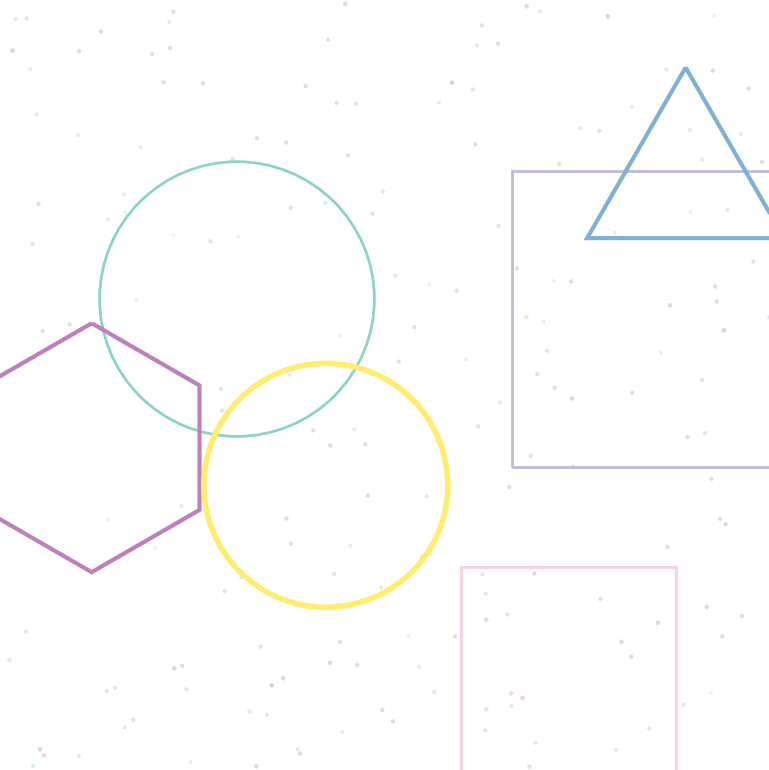[{"shape": "circle", "thickness": 1, "radius": 0.89, "center": [0.308, 0.612]}, {"shape": "square", "thickness": 1, "radius": 0.96, "center": [0.857, 0.586]}, {"shape": "triangle", "thickness": 1.5, "radius": 0.74, "center": [0.89, 0.765]}, {"shape": "square", "thickness": 1, "radius": 0.7, "center": [0.739, 0.124]}, {"shape": "hexagon", "thickness": 1.5, "radius": 0.81, "center": [0.119, 0.419]}, {"shape": "circle", "thickness": 2, "radius": 0.79, "center": [0.423, 0.37]}]